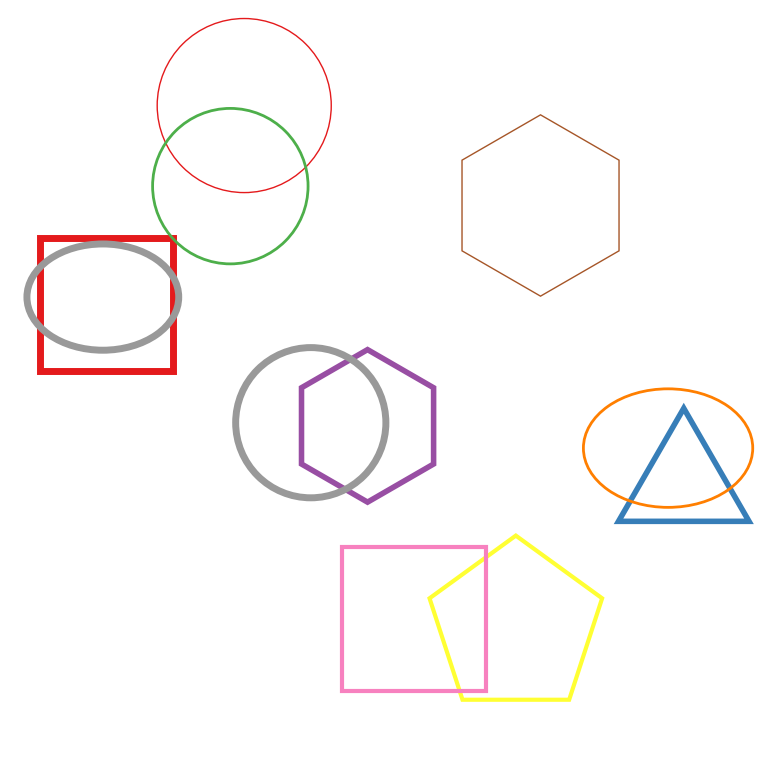[{"shape": "square", "thickness": 2.5, "radius": 0.43, "center": [0.138, 0.605]}, {"shape": "circle", "thickness": 0.5, "radius": 0.57, "center": [0.317, 0.863]}, {"shape": "triangle", "thickness": 2, "radius": 0.49, "center": [0.888, 0.372]}, {"shape": "circle", "thickness": 1, "radius": 0.5, "center": [0.299, 0.758]}, {"shape": "hexagon", "thickness": 2, "radius": 0.5, "center": [0.477, 0.447]}, {"shape": "oval", "thickness": 1, "radius": 0.55, "center": [0.868, 0.418]}, {"shape": "pentagon", "thickness": 1.5, "radius": 0.59, "center": [0.67, 0.187]}, {"shape": "hexagon", "thickness": 0.5, "radius": 0.59, "center": [0.702, 0.733]}, {"shape": "square", "thickness": 1.5, "radius": 0.47, "center": [0.538, 0.196]}, {"shape": "oval", "thickness": 2.5, "radius": 0.49, "center": [0.134, 0.614]}, {"shape": "circle", "thickness": 2.5, "radius": 0.49, "center": [0.404, 0.451]}]